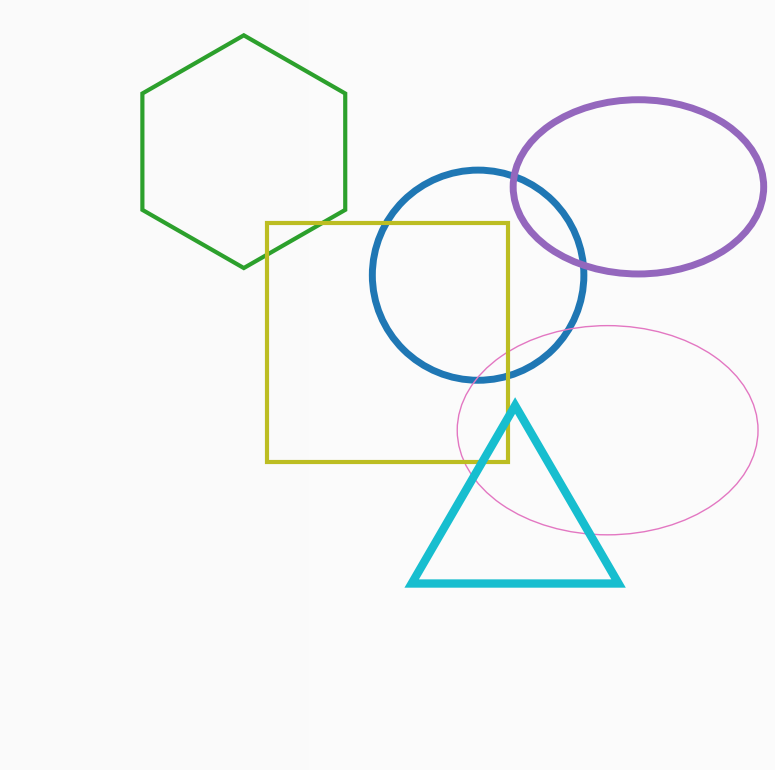[{"shape": "circle", "thickness": 2.5, "radius": 0.68, "center": [0.617, 0.643]}, {"shape": "hexagon", "thickness": 1.5, "radius": 0.76, "center": [0.315, 0.803]}, {"shape": "oval", "thickness": 2.5, "radius": 0.81, "center": [0.824, 0.757]}, {"shape": "oval", "thickness": 0.5, "radius": 0.97, "center": [0.784, 0.441]}, {"shape": "square", "thickness": 1.5, "radius": 0.78, "center": [0.5, 0.555]}, {"shape": "triangle", "thickness": 3, "radius": 0.77, "center": [0.665, 0.319]}]